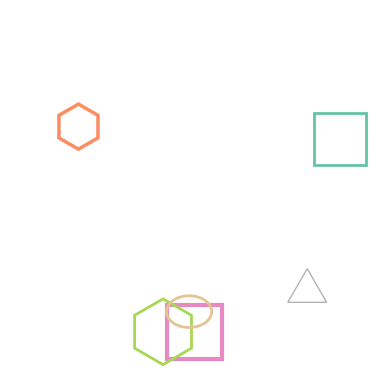[{"shape": "square", "thickness": 2, "radius": 0.34, "center": [0.883, 0.64]}, {"shape": "hexagon", "thickness": 2.5, "radius": 0.29, "center": [0.204, 0.671]}, {"shape": "square", "thickness": 3, "radius": 0.35, "center": [0.505, 0.138]}, {"shape": "hexagon", "thickness": 2, "radius": 0.43, "center": [0.424, 0.138]}, {"shape": "oval", "thickness": 2, "radius": 0.29, "center": [0.491, 0.191]}, {"shape": "triangle", "thickness": 1, "radius": 0.29, "center": [0.798, 0.244]}]